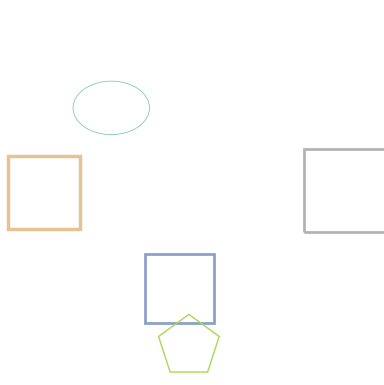[{"shape": "oval", "thickness": 0.5, "radius": 0.5, "center": [0.289, 0.72]}, {"shape": "square", "thickness": 2, "radius": 0.45, "center": [0.467, 0.25]}, {"shape": "pentagon", "thickness": 1, "radius": 0.41, "center": [0.491, 0.101]}, {"shape": "square", "thickness": 2.5, "radius": 0.47, "center": [0.114, 0.5]}, {"shape": "square", "thickness": 2, "radius": 0.53, "center": [0.898, 0.505]}]